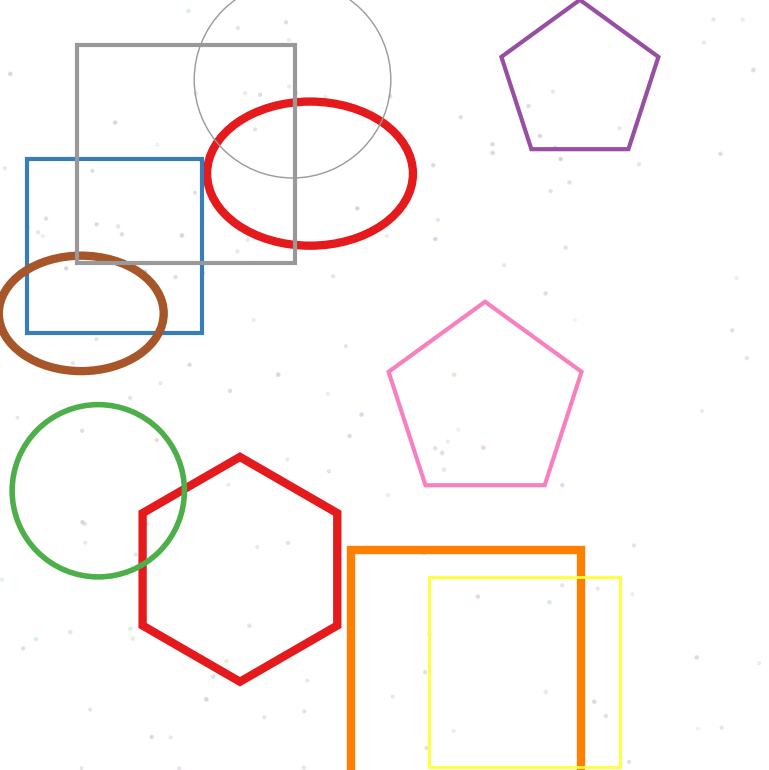[{"shape": "oval", "thickness": 3, "radius": 0.67, "center": [0.403, 0.775]}, {"shape": "hexagon", "thickness": 3, "radius": 0.73, "center": [0.312, 0.261]}, {"shape": "square", "thickness": 1.5, "radius": 0.57, "center": [0.148, 0.68]}, {"shape": "circle", "thickness": 2, "radius": 0.56, "center": [0.128, 0.363]}, {"shape": "pentagon", "thickness": 1.5, "radius": 0.54, "center": [0.753, 0.893]}, {"shape": "square", "thickness": 3, "radius": 0.75, "center": [0.605, 0.136]}, {"shape": "square", "thickness": 1, "radius": 0.62, "center": [0.681, 0.127]}, {"shape": "oval", "thickness": 3, "radius": 0.54, "center": [0.106, 0.593]}, {"shape": "pentagon", "thickness": 1.5, "radius": 0.66, "center": [0.63, 0.476]}, {"shape": "circle", "thickness": 0.5, "radius": 0.64, "center": [0.38, 0.897]}, {"shape": "square", "thickness": 1.5, "radius": 0.71, "center": [0.242, 0.8]}]